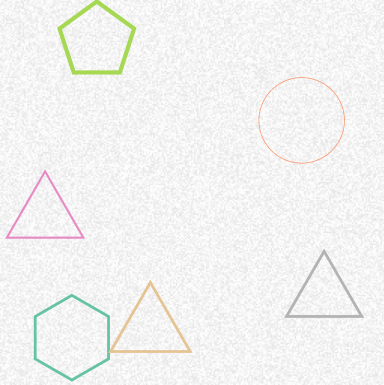[{"shape": "hexagon", "thickness": 2, "radius": 0.55, "center": [0.187, 0.123]}, {"shape": "circle", "thickness": 0.5, "radius": 0.56, "center": [0.784, 0.687]}, {"shape": "triangle", "thickness": 1.5, "radius": 0.57, "center": [0.117, 0.44]}, {"shape": "pentagon", "thickness": 3, "radius": 0.51, "center": [0.251, 0.894]}, {"shape": "triangle", "thickness": 2, "radius": 0.6, "center": [0.391, 0.147]}, {"shape": "triangle", "thickness": 2, "radius": 0.56, "center": [0.842, 0.234]}]